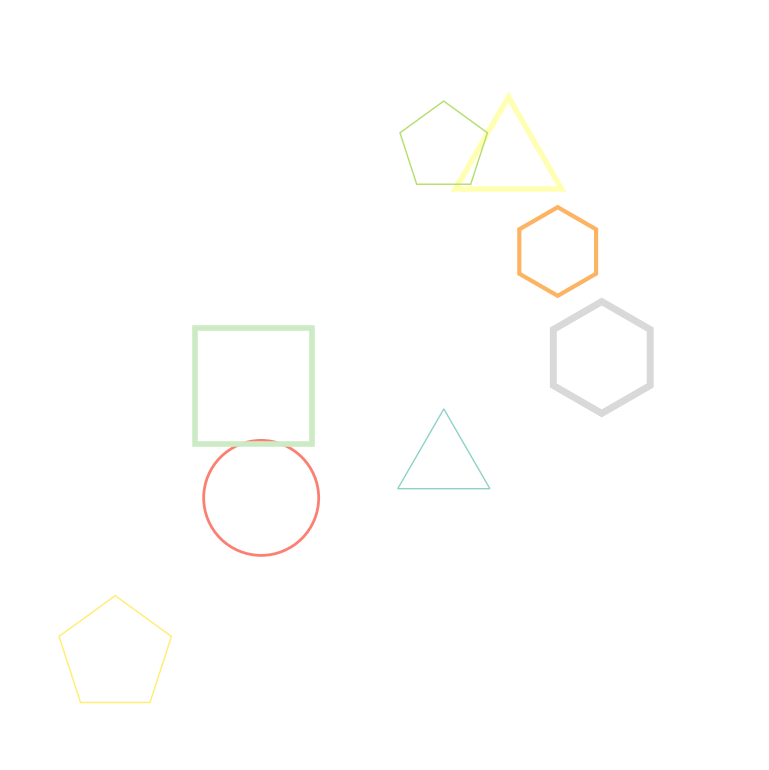[{"shape": "triangle", "thickness": 0.5, "radius": 0.35, "center": [0.576, 0.4]}, {"shape": "triangle", "thickness": 2, "radius": 0.4, "center": [0.66, 0.794]}, {"shape": "circle", "thickness": 1, "radius": 0.37, "center": [0.339, 0.353]}, {"shape": "hexagon", "thickness": 1.5, "radius": 0.29, "center": [0.724, 0.673]}, {"shape": "pentagon", "thickness": 0.5, "radius": 0.3, "center": [0.576, 0.809]}, {"shape": "hexagon", "thickness": 2.5, "radius": 0.36, "center": [0.782, 0.536]}, {"shape": "square", "thickness": 2, "radius": 0.38, "center": [0.329, 0.498]}, {"shape": "pentagon", "thickness": 0.5, "radius": 0.38, "center": [0.15, 0.15]}]